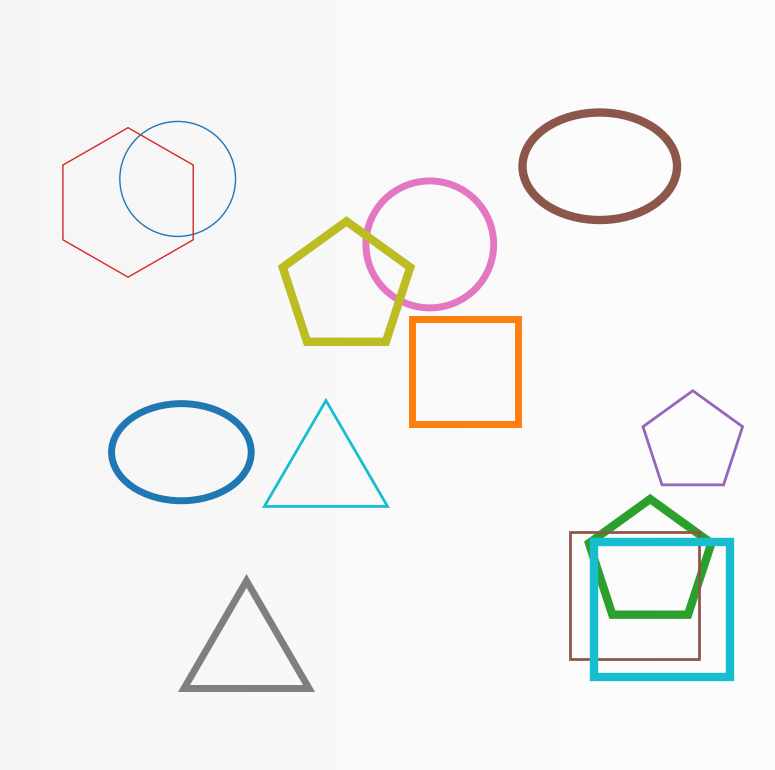[{"shape": "circle", "thickness": 0.5, "radius": 0.37, "center": [0.229, 0.768]}, {"shape": "oval", "thickness": 2.5, "radius": 0.45, "center": [0.234, 0.413]}, {"shape": "square", "thickness": 2.5, "radius": 0.34, "center": [0.6, 0.517]}, {"shape": "pentagon", "thickness": 3, "radius": 0.42, "center": [0.839, 0.269]}, {"shape": "hexagon", "thickness": 0.5, "radius": 0.49, "center": [0.165, 0.737]}, {"shape": "pentagon", "thickness": 1, "radius": 0.34, "center": [0.894, 0.425]}, {"shape": "square", "thickness": 1, "radius": 0.41, "center": [0.819, 0.227]}, {"shape": "oval", "thickness": 3, "radius": 0.5, "center": [0.774, 0.784]}, {"shape": "circle", "thickness": 2.5, "radius": 0.41, "center": [0.555, 0.683]}, {"shape": "triangle", "thickness": 2.5, "radius": 0.47, "center": [0.318, 0.152]}, {"shape": "pentagon", "thickness": 3, "radius": 0.43, "center": [0.447, 0.626]}, {"shape": "square", "thickness": 3, "radius": 0.44, "center": [0.854, 0.209]}, {"shape": "triangle", "thickness": 1, "radius": 0.46, "center": [0.421, 0.388]}]